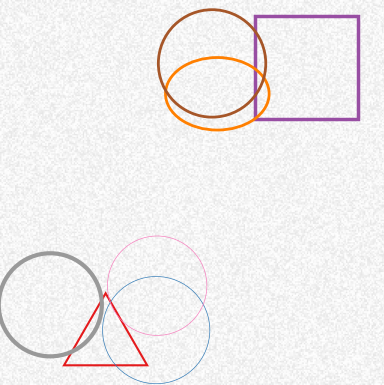[{"shape": "triangle", "thickness": 1.5, "radius": 0.62, "center": [0.274, 0.114]}, {"shape": "circle", "thickness": 0.5, "radius": 0.7, "center": [0.406, 0.143]}, {"shape": "square", "thickness": 2.5, "radius": 0.67, "center": [0.796, 0.825]}, {"shape": "oval", "thickness": 2, "radius": 0.67, "center": [0.564, 0.756]}, {"shape": "circle", "thickness": 2, "radius": 0.7, "center": [0.551, 0.835]}, {"shape": "circle", "thickness": 0.5, "radius": 0.65, "center": [0.408, 0.258]}, {"shape": "circle", "thickness": 3, "radius": 0.67, "center": [0.131, 0.208]}]